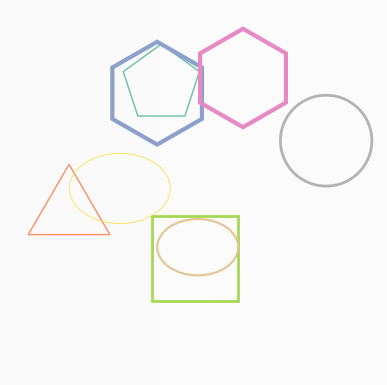[{"shape": "pentagon", "thickness": 1, "radius": 0.52, "center": [0.416, 0.782]}, {"shape": "triangle", "thickness": 1, "radius": 0.61, "center": [0.178, 0.451]}, {"shape": "hexagon", "thickness": 3, "radius": 0.67, "center": [0.406, 0.758]}, {"shape": "hexagon", "thickness": 3, "radius": 0.64, "center": [0.627, 0.797]}, {"shape": "square", "thickness": 2, "radius": 0.55, "center": [0.502, 0.328]}, {"shape": "oval", "thickness": 0.5, "radius": 0.65, "center": [0.309, 0.511]}, {"shape": "oval", "thickness": 1.5, "radius": 0.52, "center": [0.51, 0.358]}, {"shape": "circle", "thickness": 2, "radius": 0.59, "center": [0.842, 0.635]}]